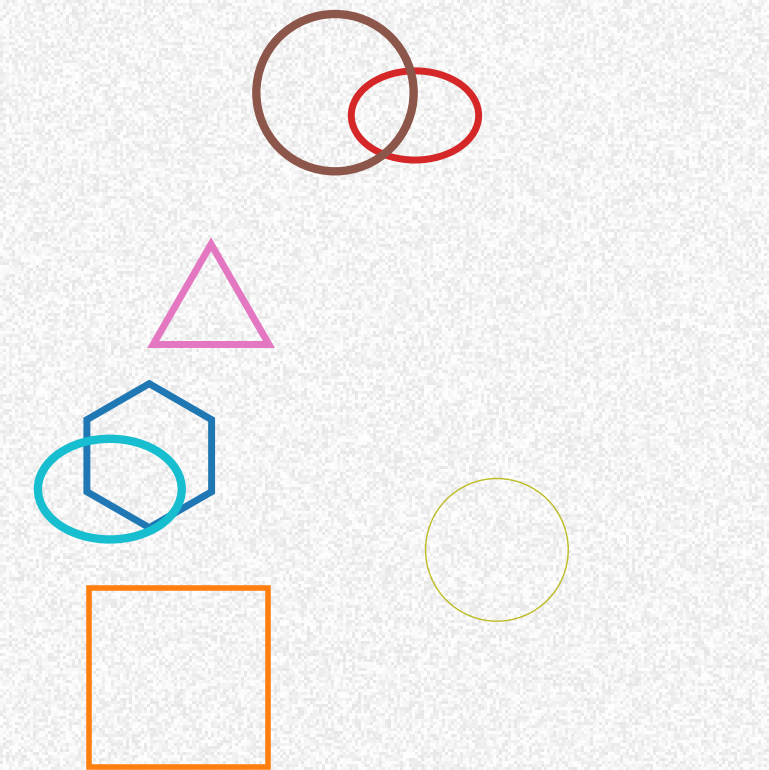[{"shape": "hexagon", "thickness": 2.5, "radius": 0.47, "center": [0.194, 0.408]}, {"shape": "square", "thickness": 2, "radius": 0.58, "center": [0.232, 0.12]}, {"shape": "oval", "thickness": 2.5, "radius": 0.41, "center": [0.539, 0.85]}, {"shape": "circle", "thickness": 3, "radius": 0.51, "center": [0.435, 0.88]}, {"shape": "triangle", "thickness": 2.5, "radius": 0.43, "center": [0.274, 0.596]}, {"shape": "circle", "thickness": 0.5, "radius": 0.46, "center": [0.645, 0.286]}, {"shape": "oval", "thickness": 3, "radius": 0.47, "center": [0.143, 0.365]}]